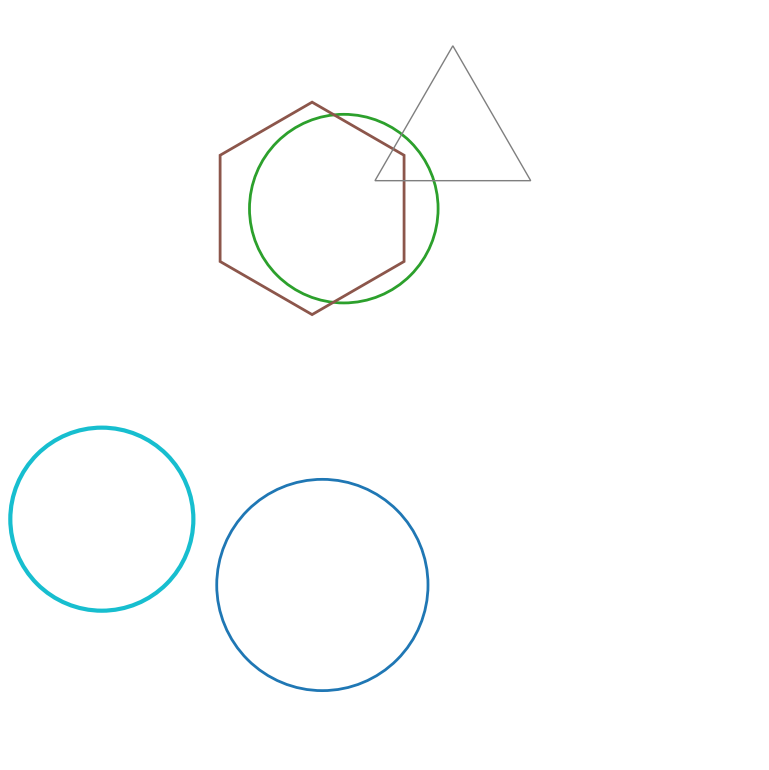[{"shape": "circle", "thickness": 1, "radius": 0.69, "center": [0.419, 0.24]}, {"shape": "circle", "thickness": 1, "radius": 0.61, "center": [0.446, 0.729]}, {"shape": "hexagon", "thickness": 1, "radius": 0.69, "center": [0.405, 0.729]}, {"shape": "triangle", "thickness": 0.5, "radius": 0.58, "center": [0.588, 0.824]}, {"shape": "circle", "thickness": 1.5, "radius": 0.59, "center": [0.132, 0.326]}]